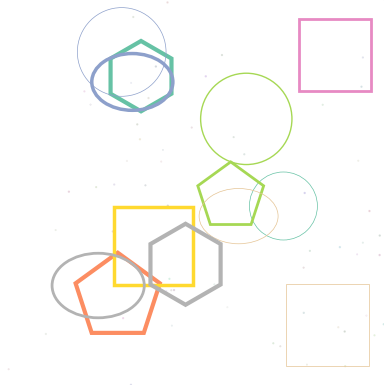[{"shape": "circle", "thickness": 0.5, "radius": 0.44, "center": [0.736, 0.465]}, {"shape": "hexagon", "thickness": 3, "radius": 0.46, "center": [0.366, 0.802]}, {"shape": "pentagon", "thickness": 3, "radius": 0.58, "center": [0.306, 0.229]}, {"shape": "circle", "thickness": 0.5, "radius": 0.58, "center": [0.316, 0.865]}, {"shape": "oval", "thickness": 2.5, "radius": 0.53, "center": [0.344, 0.787]}, {"shape": "square", "thickness": 2, "radius": 0.47, "center": [0.87, 0.857]}, {"shape": "circle", "thickness": 1, "radius": 0.59, "center": [0.64, 0.691]}, {"shape": "pentagon", "thickness": 2, "radius": 0.45, "center": [0.599, 0.49]}, {"shape": "square", "thickness": 2.5, "radius": 0.51, "center": [0.399, 0.361]}, {"shape": "oval", "thickness": 0.5, "radius": 0.51, "center": [0.62, 0.439]}, {"shape": "square", "thickness": 0.5, "radius": 0.54, "center": [0.851, 0.156]}, {"shape": "hexagon", "thickness": 3, "radius": 0.53, "center": [0.482, 0.314]}, {"shape": "oval", "thickness": 2, "radius": 0.6, "center": [0.255, 0.258]}]